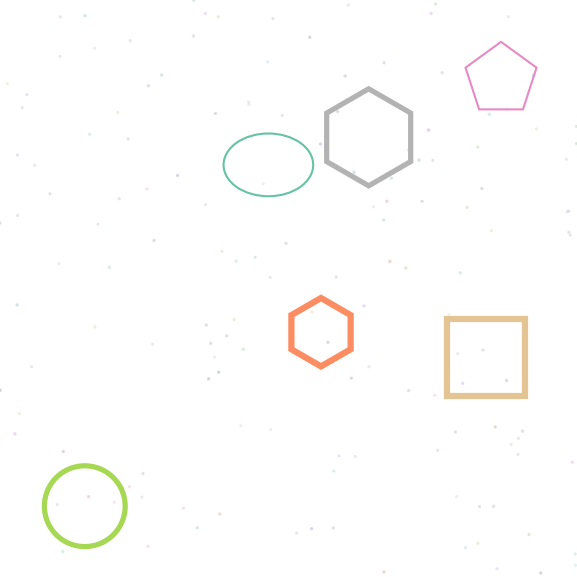[{"shape": "oval", "thickness": 1, "radius": 0.39, "center": [0.465, 0.714]}, {"shape": "hexagon", "thickness": 3, "radius": 0.3, "center": [0.556, 0.424]}, {"shape": "pentagon", "thickness": 1, "radius": 0.32, "center": [0.868, 0.862]}, {"shape": "circle", "thickness": 2.5, "radius": 0.35, "center": [0.147, 0.123]}, {"shape": "square", "thickness": 3, "radius": 0.34, "center": [0.842, 0.38]}, {"shape": "hexagon", "thickness": 2.5, "radius": 0.42, "center": [0.638, 0.761]}]